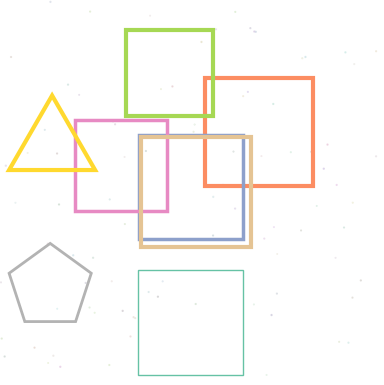[{"shape": "square", "thickness": 1, "radius": 0.68, "center": [0.496, 0.162]}, {"shape": "square", "thickness": 3, "radius": 0.7, "center": [0.673, 0.657]}, {"shape": "square", "thickness": 2.5, "radius": 0.68, "center": [0.496, 0.514]}, {"shape": "square", "thickness": 2.5, "radius": 0.59, "center": [0.314, 0.57]}, {"shape": "square", "thickness": 3, "radius": 0.56, "center": [0.441, 0.81]}, {"shape": "triangle", "thickness": 3, "radius": 0.65, "center": [0.135, 0.623]}, {"shape": "square", "thickness": 3, "radius": 0.71, "center": [0.51, 0.502]}, {"shape": "pentagon", "thickness": 2, "radius": 0.56, "center": [0.13, 0.256]}]